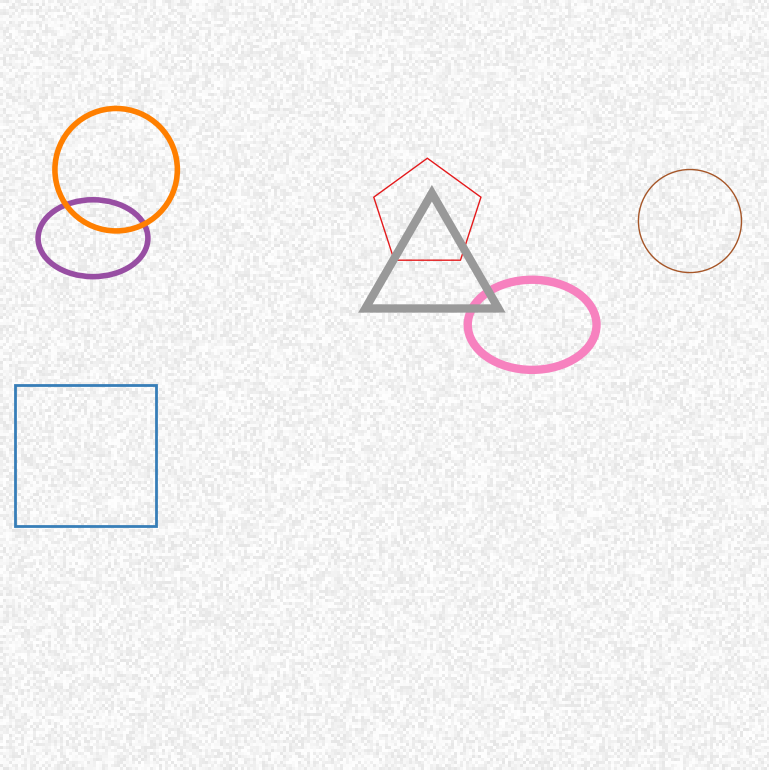[{"shape": "pentagon", "thickness": 0.5, "radius": 0.37, "center": [0.555, 0.721]}, {"shape": "square", "thickness": 1, "radius": 0.46, "center": [0.111, 0.409]}, {"shape": "oval", "thickness": 2, "radius": 0.36, "center": [0.121, 0.691]}, {"shape": "circle", "thickness": 2, "radius": 0.4, "center": [0.151, 0.78]}, {"shape": "circle", "thickness": 0.5, "radius": 0.33, "center": [0.896, 0.713]}, {"shape": "oval", "thickness": 3, "radius": 0.42, "center": [0.691, 0.578]}, {"shape": "triangle", "thickness": 3, "radius": 0.5, "center": [0.561, 0.649]}]